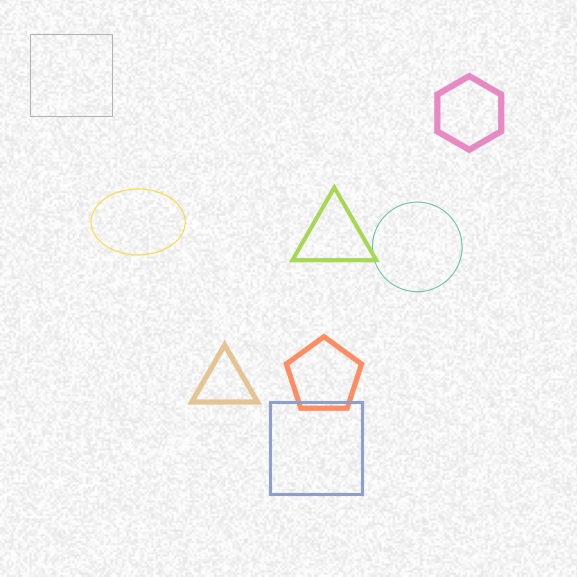[{"shape": "circle", "thickness": 0.5, "radius": 0.39, "center": [0.723, 0.572]}, {"shape": "pentagon", "thickness": 2.5, "radius": 0.34, "center": [0.561, 0.348]}, {"shape": "square", "thickness": 1.5, "radius": 0.4, "center": [0.547, 0.223]}, {"shape": "hexagon", "thickness": 3, "radius": 0.32, "center": [0.813, 0.804]}, {"shape": "triangle", "thickness": 2, "radius": 0.42, "center": [0.579, 0.591]}, {"shape": "oval", "thickness": 0.5, "radius": 0.41, "center": [0.239, 0.615]}, {"shape": "triangle", "thickness": 2.5, "radius": 0.33, "center": [0.389, 0.336]}, {"shape": "square", "thickness": 0.5, "radius": 0.35, "center": [0.123, 0.869]}]